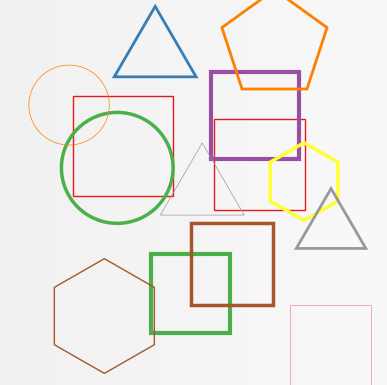[{"shape": "square", "thickness": 1, "radius": 0.64, "center": [0.318, 0.621]}, {"shape": "square", "thickness": 1, "radius": 0.59, "center": [0.67, 0.573]}, {"shape": "triangle", "thickness": 2, "radius": 0.61, "center": [0.4, 0.861]}, {"shape": "square", "thickness": 3, "radius": 0.51, "center": [0.49, 0.238]}, {"shape": "circle", "thickness": 2.5, "radius": 0.72, "center": [0.303, 0.564]}, {"shape": "square", "thickness": 3, "radius": 0.57, "center": [0.658, 0.7]}, {"shape": "pentagon", "thickness": 2, "radius": 0.71, "center": [0.708, 0.884]}, {"shape": "circle", "thickness": 0.5, "radius": 0.52, "center": [0.178, 0.727]}, {"shape": "hexagon", "thickness": 2.5, "radius": 0.5, "center": [0.785, 0.528]}, {"shape": "square", "thickness": 2.5, "radius": 0.53, "center": [0.599, 0.314]}, {"shape": "hexagon", "thickness": 1, "radius": 0.74, "center": [0.269, 0.179]}, {"shape": "square", "thickness": 0.5, "radius": 0.52, "center": [0.852, 0.104]}, {"shape": "triangle", "thickness": 0.5, "radius": 0.62, "center": [0.522, 0.504]}, {"shape": "triangle", "thickness": 2, "radius": 0.52, "center": [0.854, 0.407]}]